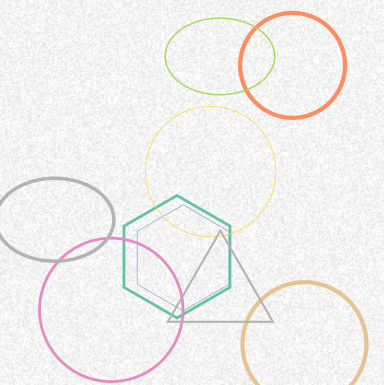[{"shape": "hexagon", "thickness": 2, "radius": 0.79, "center": [0.46, 0.333]}, {"shape": "circle", "thickness": 3, "radius": 0.68, "center": [0.76, 0.83]}, {"shape": "hexagon", "thickness": 0.5, "radius": 0.69, "center": [0.476, 0.33]}, {"shape": "circle", "thickness": 2, "radius": 0.93, "center": [0.289, 0.195]}, {"shape": "oval", "thickness": 1, "radius": 0.71, "center": [0.571, 0.853]}, {"shape": "circle", "thickness": 0.5, "radius": 0.85, "center": [0.547, 0.554]}, {"shape": "circle", "thickness": 3, "radius": 0.81, "center": [0.791, 0.106]}, {"shape": "triangle", "thickness": 1.5, "radius": 0.79, "center": [0.572, 0.243]}, {"shape": "oval", "thickness": 2.5, "radius": 0.77, "center": [0.142, 0.429]}]